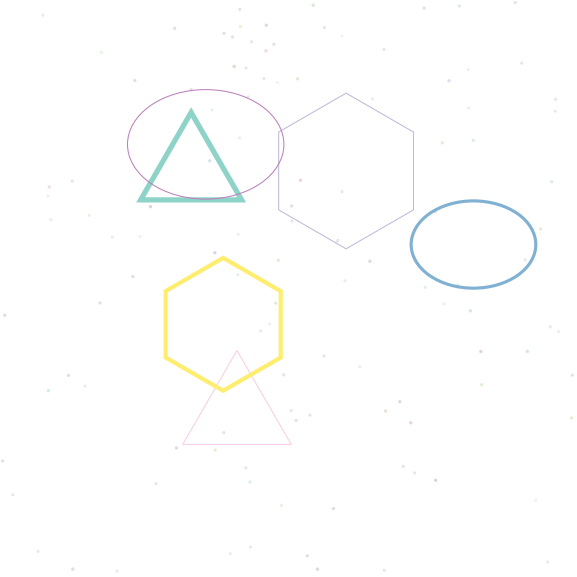[{"shape": "triangle", "thickness": 2.5, "radius": 0.5, "center": [0.331, 0.703]}, {"shape": "hexagon", "thickness": 0.5, "radius": 0.67, "center": [0.599, 0.703]}, {"shape": "oval", "thickness": 1.5, "radius": 0.54, "center": [0.82, 0.576]}, {"shape": "triangle", "thickness": 0.5, "radius": 0.54, "center": [0.41, 0.284]}, {"shape": "oval", "thickness": 0.5, "radius": 0.68, "center": [0.356, 0.749]}, {"shape": "hexagon", "thickness": 2, "radius": 0.57, "center": [0.386, 0.438]}]